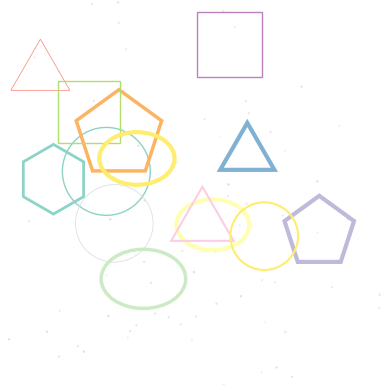[{"shape": "circle", "thickness": 1, "radius": 0.57, "center": [0.276, 0.555]}, {"shape": "hexagon", "thickness": 2, "radius": 0.45, "center": [0.139, 0.534]}, {"shape": "oval", "thickness": 3, "radius": 0.47, "center": [0.553, 0.416]}, {"shape": "pentagon", "thickness": 3, "radius": 0.47, "center": [0.829, 0.397]}, {"shape": "triangle", "thickness": 0.5, "radius": 0.44, "center": [0.105, 0.81]}, {"shape": "triangle", "thickness": 3, "radius": 0.41, "center": [0.642, 0.6]}, {"shape": "pentagon", "thickness": 2.5, "radius": 0.58, "center": [0.309, 0.65]}, {"shape": "square", "thickness": 1, "radius": 0.4, "center": [0.232, 0.709]}, {"shape": "triangle", "thickness": 1.5, "radius": 0.47, "center": [0.526, 0.421]}, {"shape": "circle", "thickness": 0.5, "radius": 0.5, "center": [0.297, 0.42]}, {"shape": "square", "thickness": 1, "radius": 0.42, "center": [0.596, 0.884]}, {"shape": "oval", "thickness": 2.5, "radius": 0.55, "center": [0.373, 0.276]}, {"shape": "circle", "thickness": 1.5, "radius": 0.44, "center": [0.686, 0.387]}, {"shape": "oval", "thickness": 3, "radius": 0.49, "center": [0.356, 0.588]}]